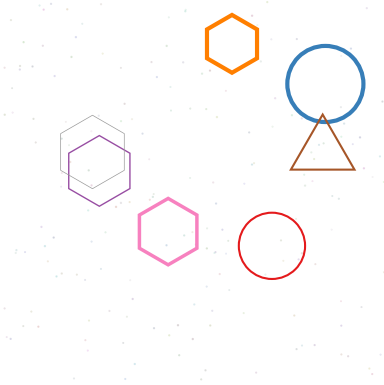[{"shape": "circle", "thickness": 1.5, "radius": 0.43, "center": [0.706, 0.361]}, {"shape": "circle", "thickness": 3, "radius": 0.49, "center": [0.845, 0.782]}, {"shape": "hexagon", "thickness": 1, "radius": 0.46, "center": [0.258, 0.556]}, {"shape": "hexagon", "thickness": 3, "radius": 0.38, "center": [0.603, 0.886]}, {"shape": "triangle", "thickness": 1.5, "radius": 0.48, "center": [0.838, 0.607]}, {"shape": "hexagon", "thickness": 2.5, "radius": 0.43, "center": [0.437, 0.398]}, {"shape": "hexagon", "thickness": 0.5, "radius": 0.48, "center": [0.24, 0.605]}]